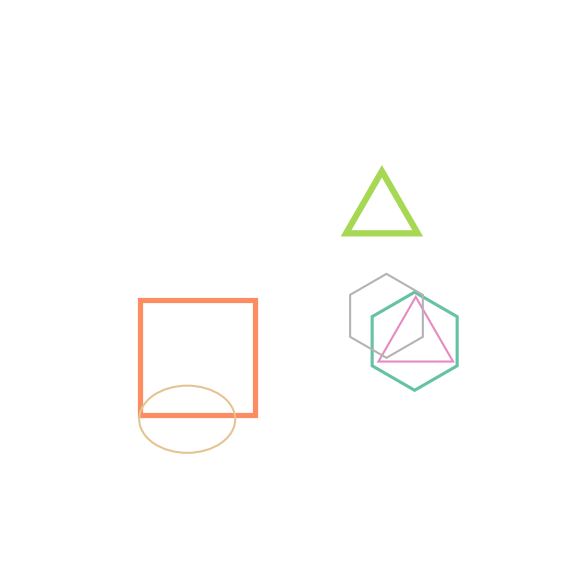[{"shape": "hexagon", "thickness": 1.5, "radius": 0.42, "center": [0.718, 0.408]}, {"shape": "square", "thickness": 2.5, "radius": 0.5, "center": [0.341, 0.38]}, {"shape": "triangle", "thickness": 1, "radius": 0.37, "center": [0.72, 0.41]}, {"shape": "triangle", "thickness": 3, "radius": 0.36, "center": [0.661, 0.631]}, {"shape": "oval", "thickness": 1, "radius": 0.42, "center": [0.324, 0.273]}, {"shape": "hexagon", "thickness": 1, "radius": 0.36, "center": [0.669, 0.452]}]